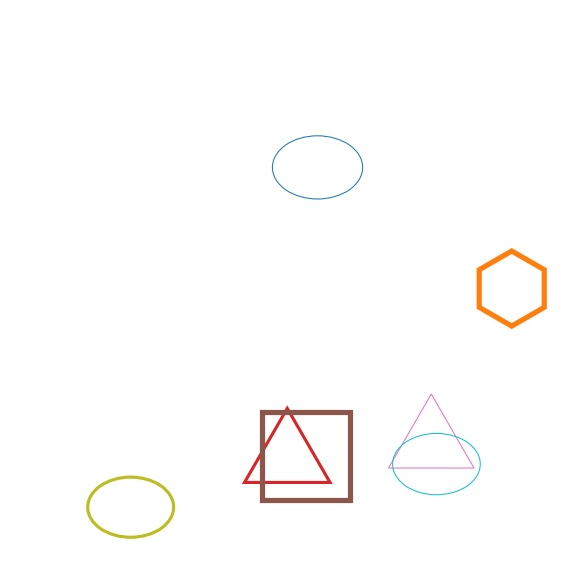[{"shape": "oval", "thickness": 0.5, "radius": 0.39, "center": [0.55, 0.709]}, {"shape": "hexagon", "thickness": 2.5, "radius": 0.33, "center": [0.886, 0.499]}, {"shape": "triangle", "thickness": 1.5, "radius": 0.43, "center": [0.497, 0.206]}, {"shape": "square", "thickness": 2.5, "radius": 0.38, "center": [0.53, 0.21]}, {"shape": "triangle", "thickness": 0.5, "radius": 0.43, "center": [0.747, 0.231]}, {"shape": "oval", "thickness": 1.5, "radius": 0.37, "center": [0.226, 0.121]}, {"shape": "oval", "thickness": 0.5, "radius": 0.38, "center": [0.756, 0.196]}]